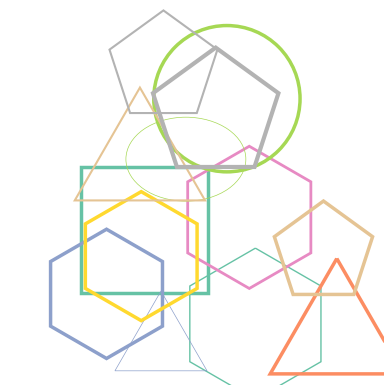[{"shape": "square", "thickness": 2.5, "radius": 0.82, "center": [0.376, 0.402]}, {"shape": "hexagon", "thickness": 1, "radius": 0.98, "center": [0.663, 0.159]}, {"shape": "triangle", "thickness": 2.5, "radius": 1.0, "center": [0.875, 0.129]}, {"shape": "triangle", "thickness": 0.5, "radius": 0.69, "center": [0.418, 0.106]}, {"shape": "hexagon", "thickness": 2.5, "radius": 0.84, "center": [0.277, 0.237]}, {"shape": "hexagon", "thickness": 2, "radius": 0.92, "center": [0.647, 0.435]}, {"shape": "oval", "thickness": 0.5, "radius": 0.78, "center": [0.483, 0.587]}, {"shape": "circle", "thickness": 2.5, "radius": 0.95, "center": [0.589, 0.744]}, {"shape": "hexagon", "thickness": 2.5, "radius": 0.84, "center": [0.367, 0.335]}, {"shape": "triangle", "thickness": 1.5, "radius": 0.98, "center": [0.363, 0.577]}, {"shape": "pentagon", "thickness": 2.5, "radius": 0.67, "center": [0.84, 0.344]}, {"shape": "pentagon", "thickness": 3, "radius": 0.86, "center": [0.56, 0.705]}, {"shape": "pentagon", "thickness": 1.5, "radius": 0.74, "center": [0.425, 0.826]}]